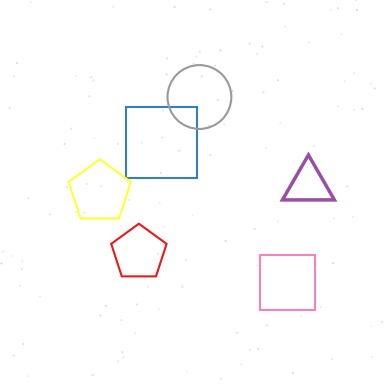[{"shape": "pentagon", "thickness": 1.5, "radius": 0.38, "center": [0.361, 0.343]}, {"shape": "square", "thickness": 1.5, "radius": 0.46, "center": [0.42, 0.631]}, {"shape": "triangle", "thickness": 2.5, "radius": 0.39, "center": [0.801, 0.52]}, {"shape": "pentagon", "thickness": 1.5, "radius": 0.42, "center": [0.259, 0.501]}, {"shape": "square", "thickness": 1.5, "radius": 0.36, "center": [0.747, 0.266]}, {"shape": "circle", "thickness": 1.5, "radius": 0.41, "center": [0.518, 0.748]}]